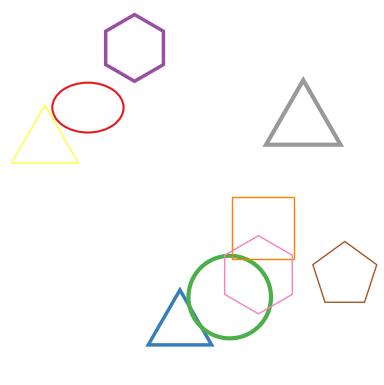[{"shape": "oval", "thickness": 1.5, "radius": 0.46, "center": [0.228, 0.721]}, {"shape": "triangle", "thickness": 2.5, "radius": 0.48, "center": [0.467, 0.152]}, {"shape": "circle", "thickness": 3, "radius": 0.54, "center": [0.597, 0.228]}, {"shape": "hexagon", "thickness": 2.5, "radius": 0.43, "center": [0.349, 0.876]}, {"shape": "square", "thickness": 1, "radius": 0.4, "center": [0.682, 0.408]}, {"shape": "triangle", "thickness": 1, "radius": 0.5, "center": [0.117, 0.627]}, {"shape": "pentagon", "thickness": 1, "radius": 0.44, "center": [0.896, 0.286]}, {"shape": "hexagon", "thickness": 1, "radius": 0.51, "center": [0.671, 0.286]}, {"shape": "triangle", "thickness": 3, "radius": 0.56, "center": [0.788, 0.68]}]